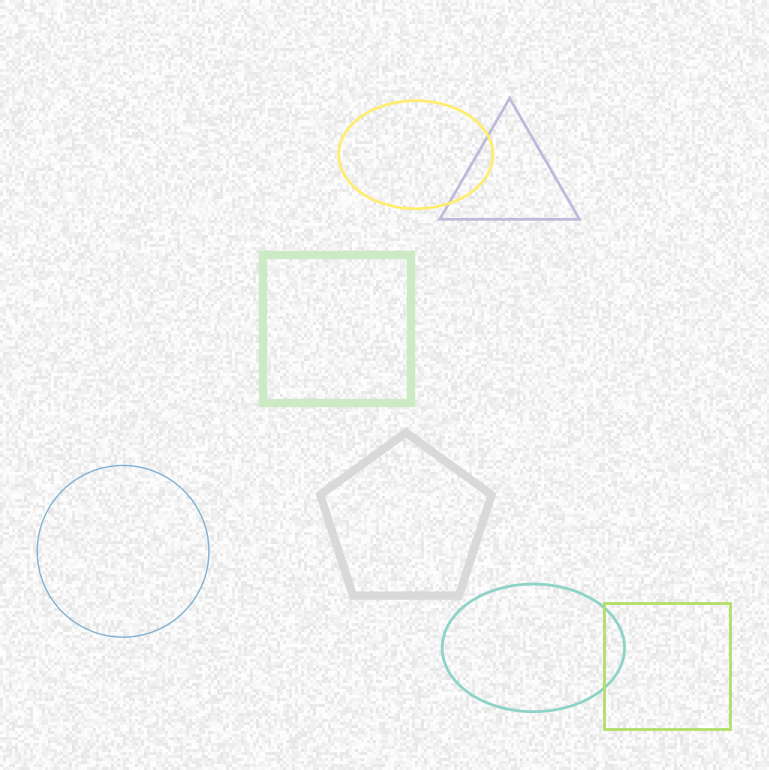[{"shape": "oval", "thickness": 1, "radius": 0.59, "center": [0.693, 0.159]}, {"shape": "triangle", "thickness": 1, "radius": 0.52, "center": [0.662, 0.768]}, {"shape": "circle", "thickness": 0.5, "radius": 0.56, "center": [0.16, 0.284]}, {"shape": "square", "thickness": 1, "radius": 0.41, "center": [0.866, 0.135]}, {"shape": "pentagon", "thickness": 3, "radius": 0.59, "center": [0.527, 0.321]}, {"shape": "square", "thickness": 3, "radius": 0.48, "center": [0.438, 0.573]}, {"shape": "oval", "thickness": 1, "radius": 0.5, "center": [0.54, 0.799]}]